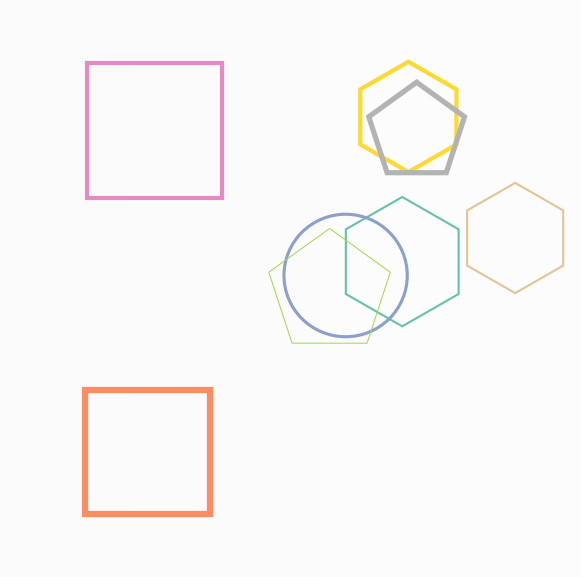[{"shape": "hexagon", "thickness": 1, "radius": 0.56, "center": [0.692, 0.546]}, {"shape": "square", "thickness": 3, "radius": 0.54, "center": [0.254, 0.216]}, {"shape": "circle", "thickness": 1.5, "radius": 0.53, "center": [0.595, 0.522]}, {"shape": "square", "thickness": 2, "radius": 0.58, "center": [0.266, 0.773]}, {"shape": "pentagon", "thickness": 0.5, "radius": 0.55, "center": [0.567, 0.494]}, {"shape": "hexagon", "thickness": 2, "radius": 0.48, "center": [0.702, 0.797]}, {"shape": "hexagon", "thickness": 1, "radius": 0.48, "center": [0.886, 0.587]}, {"shape": "pentagon", "thickness": 2.5, "radius": 0.43, "center": [0.717, 0.77]}]